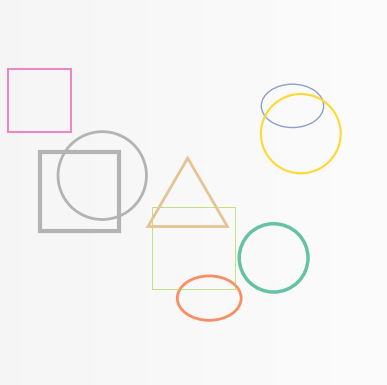[{"shape": "circle", "thickness": 2.5, "radius": 0.44, "center": [0.706, 0.33]}, {"shape": "oval", "thickness": 2, "radius": 0.41, "center": [0.54, 0.226]}, {"shape": "oval", "thickness": 1, "radius": 0.4, "center": [0.755, 0.725]}, {"shape": "square", "thickness": 1.5, "radius": 0.41, "center": [0.103, 0.739]}, {"shape": "square", "thickness": 0.5, "radius": 0.53, "center": [0.499, 0.356]}, {"shape": "circle", "thickness": 1.5, "radius": 0.51, "center": [0.776, 0.653]}, {"shape": "triangle", "thickness": 2, "radius": 0.59, "center": [0.484, 0.471]}, {"shape": "circle", "thickness": 2, "radius": 0.57, "center": [0.264, 0.544]}, {"shape": "square", "thickness": 3, "radius": 0.51, "center": [0.205, 0.504]}]